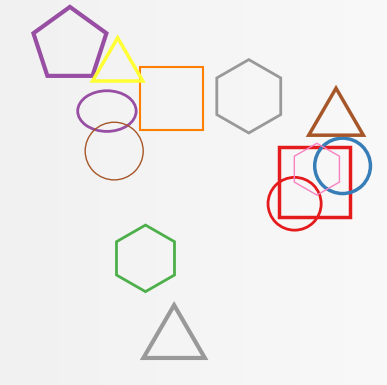[{"shape": "square", "thickness": 2.5, "radius": 0.45, "center": [0.811, 0.527]}, {"shape": "circle", "thickness": 2, "radius": 0.34, "center": [0.76, 0.471]}, {"shape": "circle", "thickness": 2.5, "radius": 0.36, "center": [0.884, 0.569]}, {"shape": "hexagon", "thickness": 2, "radius": 0.43, "center": [0.375, 0.329]}, {"shape": "pentagon", "thickness": 3, "radius": 0.5, "center": [0.18, 0.883]}, {"shape": "oval", "thickness": 2, "radius": 0.38, "center": [0.276, 0.711]}, {"shape": "square", "thickness": 1.5, "radius": 0.41, "center": [0.443, 0.744]}, {"shape": "triangle", "thickness": 2.5, "radius": 0.37, "center": [0.304, 0.827]}, {"shape": "circle", "thickness": 1, "radius": 0.37, "center": [0.295, 0.608]}, {"shape": "triangle", "thickness": 2.5, "radius": 0.41, "center": [0.867, 0.69]}, {"shape": "hexagon", "thickness": 1, "radius": 0.34, "center": [0.818, 0.561]}, {"shape": "hexagon", "thickness": 2, "radius": 0.48, "center": [0.642, 0.75]}, {"shape": "triangle", "thickness": 3, "radius": 0.46, "center": [0.449, 0.116]}]